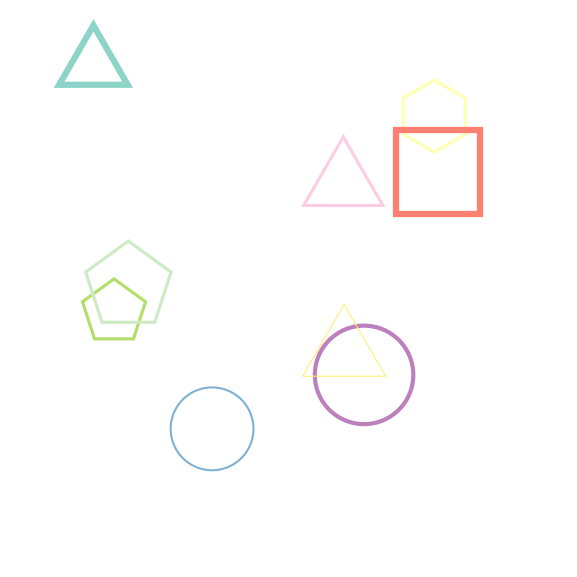[{"shape": "triangle", "thickness": 3, "radius": 0.34, "center": [0.162, 0.887]}, {"shape": "hexagon", "thickness": 1.5, "radius": 0.31, "center": [0.752, 0.798]}, {"shape": "square", "thickness": 3, "radius": 0.36, "center": [0.758, 0.701]}, {"shape": "circle", "thickness": 1, "radius": 0.36, "center": [0.367, 0.257]}, {"shape": "pentagon", "thickness": 1.5, "radius": 0.29, "center": [0.197, 0.459]}, {"shape": "triangle", "thickness": 1.5, "radius": 0.4, "center": [0.594, 0.683]}, {"shape": "circle", "thickness": 2, "radius": 0.43, "center": [0.63, 0.35]}, {"shape": "pentagon", "thickness": 1.5, "radius": 0.39, "center": [0.222, 0.504]}, {"shape": "triangle", "thickness": 0.5, "radius": 0.41, "center": [0.596, 0.389]}]